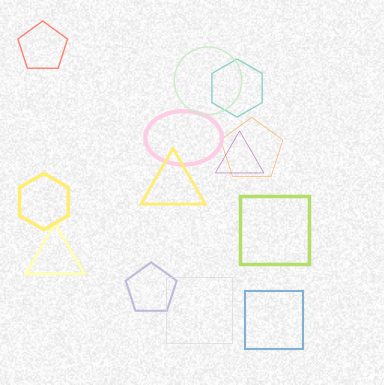[{"shape": "hexagon", "thickness": 1, "radius": 0.38, "center": [0.616, 0.771]}, {"shape": "triangle", "thickness": 2, "radius": 0.44, "center": [0.143, 0.333]}, {"shape": "pentagon", "thickness": 1.5, "radius": 0.35, "center": [0.393, 0.249]}, {"shape": "pentagon", "thickness": 1, "radius": 0.34, "center": [0.111, 0.878]}, {"shape": "square", "thickness": 1.5, "radius": 0.38, "center": [0.712, 0.169]}, {"shape": "pentagon", "thickness": 0.5, "radius": 0.42, "center": [0.654, 0.61]}, {"shape": "square", "thickness": 2.5, "radius": 0.45, "center": [0.713, 0.402]}, {"shape": "oval", "thickness": 3, "radius": 0.5, "center": [0.477, 0.642]}, {"shape": "square", "thickness": 0.5, "radius": 0.43, "center": [0.518, 0.196]}, {"shape": "triangle", "thickness": 0.5, "radius": 0.36, "center": [0.622, 0.587]}, {"shape": "circle", "thickness": 1, "radius": 0.44, "center": [0.54, 0.79]}, {"shape": "triangle", "thickness": 2, "radius": 0.48, "center": [0.449, 0.518]}, {"shape": "hexagon", "thickness": 2.5, "radius": 0.37, "center": [0.114, 0.477]}]